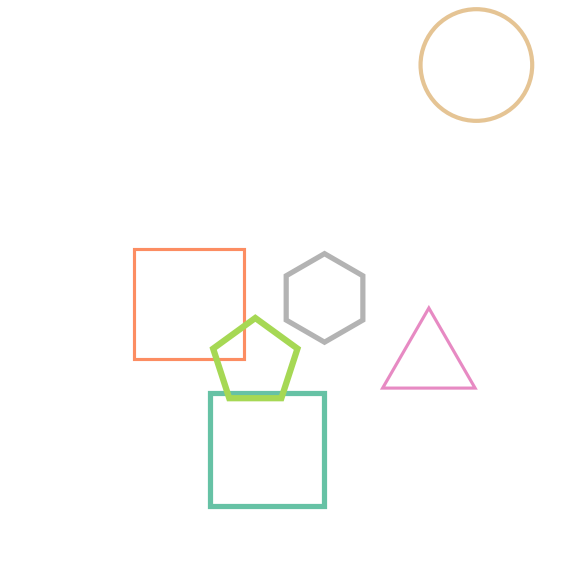[{"shape": "square", "thickness": 2.5, "radius": 0.49, "center": [0.463, 0.221]}, {"shape": "square", "thickness": 1.5, "radius": 0.48, "center": [0.327, 0.473]}, {"shape": "triangle", "thickness": 1.5, "radius": 0.46, "center": [0.743, 0.373]}, {"shape": "pentagon", "thickness": 3, "radius": 0.38, "center": [0.442, 0.372]}, {"shape": "circle", "thickness": 2, "radius": 0.48, "center": [0.825, 0.887]}, {"shape": "hexagon", "thickness": 2.5, "radius": 0.38, "center": [0.562, 0.483]}]